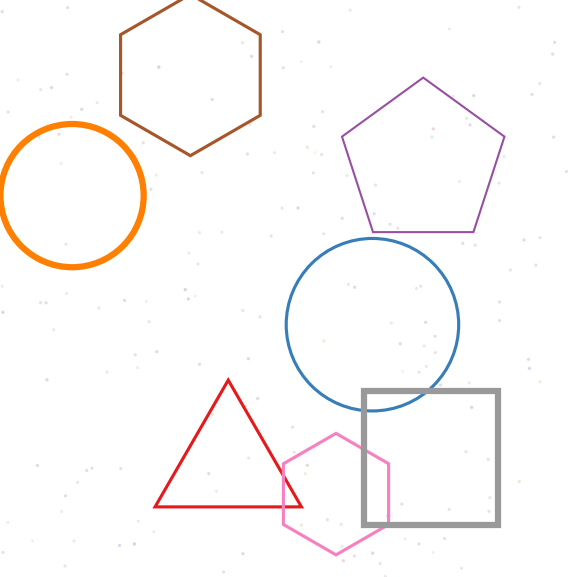[{"shape": "triangle", "thickness": 1.5, "radius": 0.73, "center": [0.395, 0.195]}, {"shape": "circle", "thickness": 1.5, "radius": 0.75, "center": [0.645, 0.437]}, {"shape": "pentagon", "thickness": 1, "radius": 0.74, "center": [0.733, 0.717]}, {"shape": "circle", "thickness": 3, "radius": 0.62, "center": [0.125, 0.66]}, {"shape": "hexagon", "thickness": 1.5, "radius": 0.7, "center": [0.33, 0.869]}, {"shape": "hexagon", "thickness": 1.5, "radius": 0.53, "center": [0.582, 0.144]}, {"shape": "square", "thickness": 3, "radius": 0.58, "center": [0.746, 0.206]}]